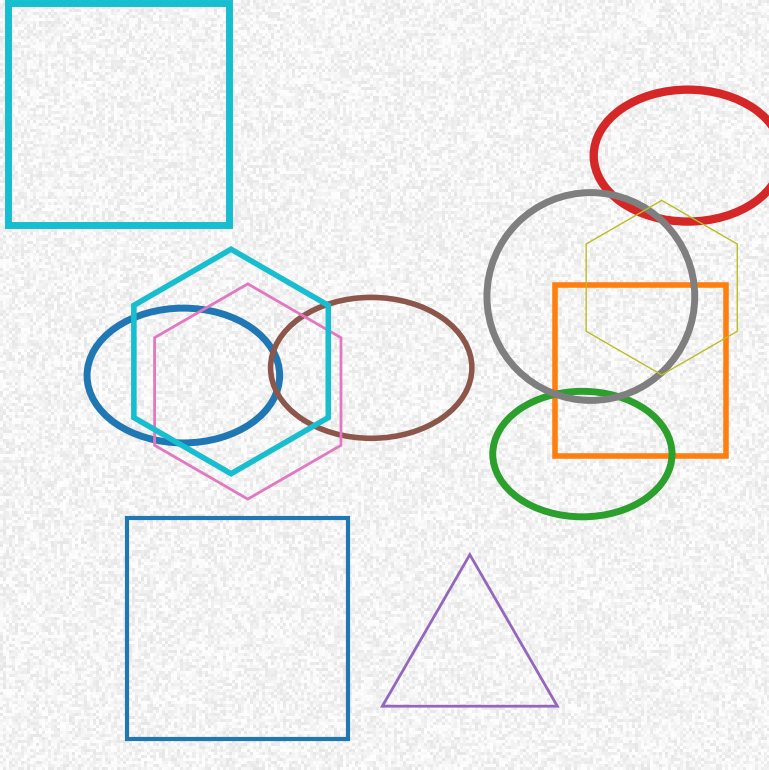[{"shape": "oval", "thickness": 2.5, "radius": 0.63, "center": [0.238, 0.512]}, {"shape": "square", "thickness": 1.5, "radius": 0.72, "center": [0.308, 0.184]}, {"shape": "square", "thickness": 2, "radius": 0.55, "center": [0.831, 0.518]}, {"shape": "oval", "thickness": 2.5, "radius": 0.58, "center": [0.756, 0.41]}, {"shape": "oval", "thickness": 3, "radius": 0.61, "center": [0.893, 0.798]}, {"shape": "triangle", "thickness": 1, "radius": 0.66, "center": [0.61, 0.148]}, {"shape": "oval", "thickness": 2, "radius": 0.65, "center": [0.482, 0.522]}, {"shape": "hexagon", "thickness": 1, "radius": 0.7, "center": [0.322, 0.492]}, {"shape": "circle", "thickness": 2.5, "radius": 0.67, "center": [0.767, 0.615]}, {"shape": "hexagon", "thickness": 0.5, "radius": 0.57, "center": [0.859, 0.626]}, {"shape": "hexagon", "thickness": 2, "radius": 0.73, "center": [0.3, 0.531]}, {"shape": "square", "thickness": 2.5, "radius": 0.72, "center": [0.154, 0.852]}]